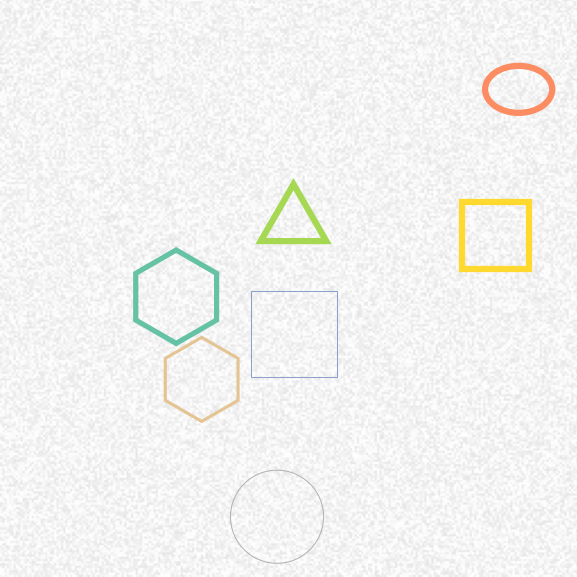[{"shape": "hexagon", "thickness": 2.5, "radius": 0.4, "center": [0.305, 0.485]}, {"shape": "oval", "thickness": 3, "radius": 0.29, "center": [0.898, 0.844]}, {"shape": "square", "thickness": 0.5, "radius": 0.37, "center": [0.51, 0.421]}, {"shape": "triangle", "thickness": 3, "radius": 0.33, "center": [0.508, 0.614]}, {"shape": "square", "thickness": 3, "radius": 0.29, "center": [0.857, 0.592]}, {"shape": "hexagon", "thickness": 1.5, "radius": 0.36, "center": [0.349, 0.342]}, {"shape": "circle", "thickness": 0.5, "radius": 0.4, "center": [0.48, 0.104]}]